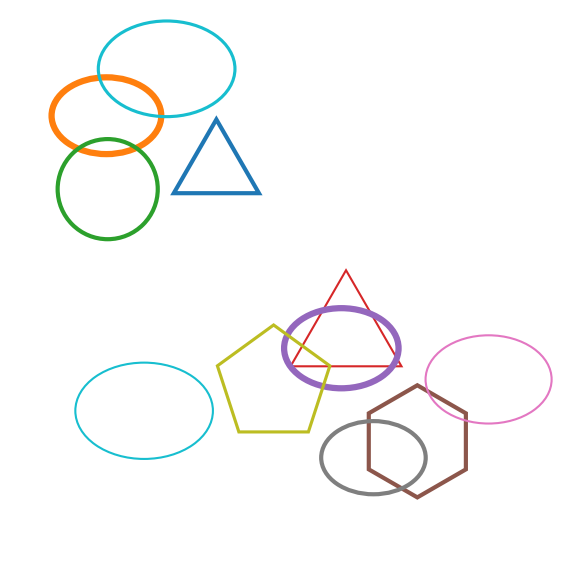[{"shape": "triangle", "thickness": 2, "radius": 0.43, "center": [0.375, 0.707]}, {"shape": "oval", "thickness": 3, "radius": 0.47, "center": [0.184, 0.799]}, {"shape": "circle", "thickness": 2, "radius": 0.43, "center": [0.186, 0.672]}, {"shape": "triangle", "thickness": 1, "radius": 0.55, "center": [0.599, 0.42]}, {"shape": "oval", "thickness": 3, "radius": 0.5, "center": [0.591, 0.396]}, {"shape": "hexagon", "thickness": 2, "radius": 0.49, "center": [0.723, 0.235]}, {"shape": "oval", "thickness": 1, "radius": 0.55, "center": [0.846, 0.342]}, {"shape": "oval", "thickness": 2, "radius": 0.45, "center": [0.647, 0.207]}, {"shape": "pentagon", "thickness": 1.5, "radius": 0.51, "center": [0.474, 0.334]}, {"shape": "oval", "thickness": 1, "radius": 0.6, "center": [0.25, 0.288]}, {"shape": "oval", "thickness": 1.5, "radius": 0.59, "center": [0.289, 0.88]}]